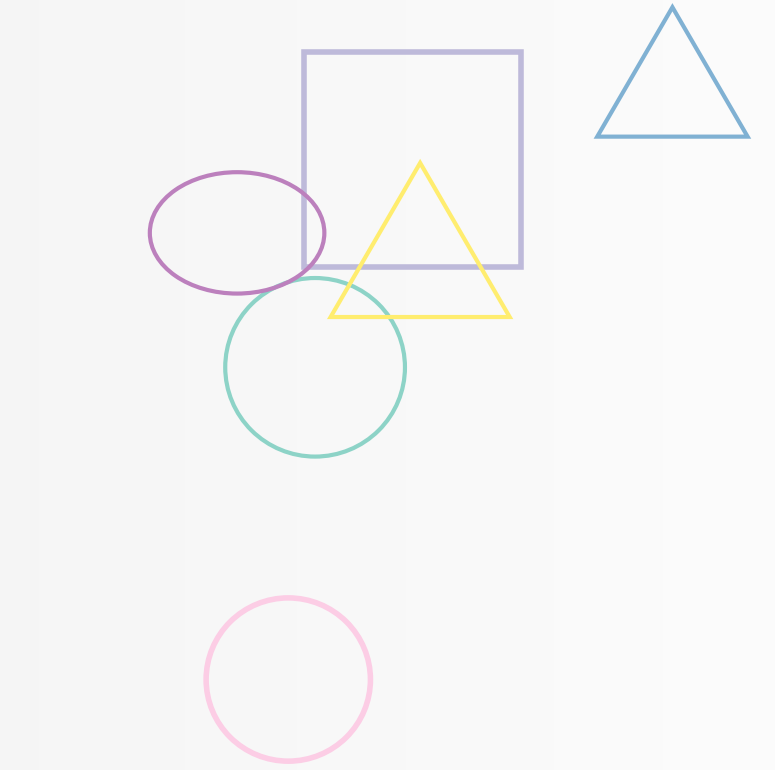[{"shape": "circle", "thickness": 1.5, "radius": 0.58, "center": [0.407, 0.523]}, {"shape": "square", "thickness": 2, "radius": 0.7, "center": [0.532, 0.793]}, {"shape": "triangle", "thickness": 1.5, "radius": 0.56, "center": [0.868, 0.879]}, {"shape": "circle", "thickness": 2, "radius": 0.53, "center": [0.372, 0.117]}, {"shape": "oval", "thickness": 1.5, "radius": 0.56, "center": [0.306, 0.698]}, {"shape": "triangle", "thickness": 1.5, "radius": 0.67, "center": [0.542, 0.655]}]